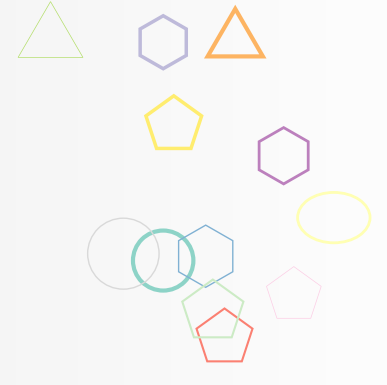[{"shape": "circle", "thickness": 3, "radius": 0.39, "center": [0.421, 0.323]}, {"shape": "oval", "thickness": 2, "radius": 0.47, "center": [0.861, 0.435]}, {"shape": "hexagon", "thickness": 2.5, "radius": 0.34, "center": [0.421, 0.89]}, {"shape": "pentagon", "thickness": 1.5, "radius": 0.38, "center": [0.579, 0.123]}, {"shape": "hexagon", "thickness": 1, "radius": 0.4, "center": [0.531, 0.335]}, {"shape": "triangle", "thickness": 3, "radius": 0.41, "center": [0.607, 0.895]}, {"shape": "triangle", "thickness": 0.5, "radius": 0.48, "center": [0.13, 0.899]}, {"shape": "pentagon", "thickness": 0.5, "radius": 0.37, "center": [0.758, 0.233]}, {"shape": "circle", "thickness": 1, "radius": 0.46, "center": [0.318, 0.341]}, {"shape": "hexagon", "thickness": 2, "radius": 0.37, "center": [0.732, 0.595]}, {"shape": "pentagon", "thickness": 1.5, "radius": 0.41, "center": [0.549, 0.191]}, {"shape": "pentagon", "thickness": 2.5, "radius": 0.38, "center": [0.448, 0.676]}]